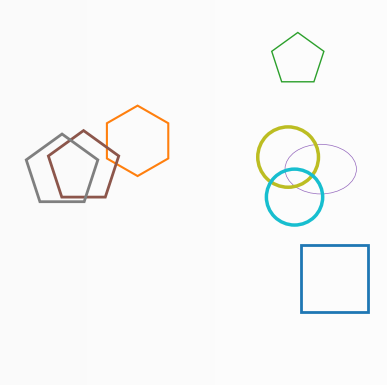[{"shape": "square", "thickness": 2, "radius": 0.43, "center": [0.863, 0.277]}, {"shape": "hexagon", "thickness": 1.5, "radius": 0.46, "center": [0.355, 0.634]}, {"shape": "pentagon", "thickness": 1, "radius": 0.35, "center": [0.769, 0.845]}, {"shape": "oval", "thickness": 0.5, "radius": 0.46, "center": [0.828, 0.561]}, {"shape": "pentagon", "thickness": 2, "radius": 0.48, "center": [0.216, 0.565]}, {"shape": "pentagon", "thickness": 2, "radius": 0.49, "center": [0.16, 0.555]}, {"shape": "circle", "thickness": 2.5, "radius": 0.39, "center": [0.744, 0.592]}, {"shape": "circle", "thickness": 2.5, "radius": 0.36, "center": [0.76, 0.488]}]